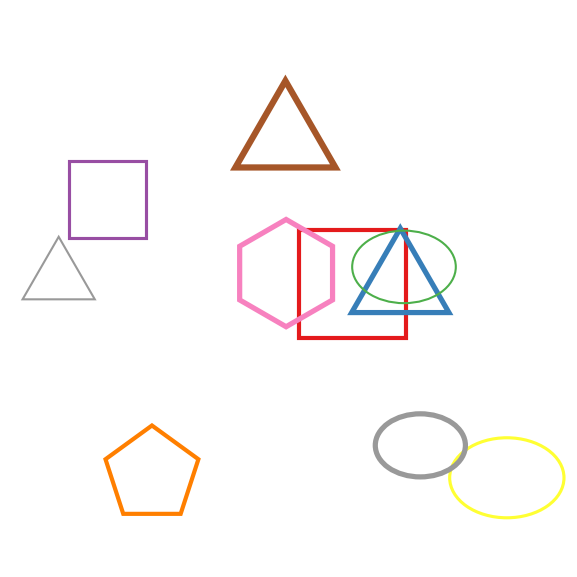[{"shape": "square", "thickness": 2, "radius": 0.47, "center": [0.61, 0.507]}, {"shape": "triangle", "thickness": 2.5, "radius": 0.49, "center": [0.693, 0.506]}, {"shape": "oval", "thickness": 1, "radius": 0.45, "center": [0.7, 0.537]}, {"shape": "square", "thickness": 1.5, "radius": 0.33, "center": [0.187, 0.654]}, {"shape": "pentagon", "thickness": 2, "radius": 0.42, "center": [0.263, 0.178]}, {"shape": "oval", "thickness": 1.5, "radius": 0.49, "center": [0.878, 0.172]}, {"shape": "triangle", "thickness": 3, "radius": 0.5, "center": [0.494, 0.759]}, {"shape": "hexagon", "thickness": 2.5, "radius": 0.46, "center": [0.495, 0.526]}, {"shape": "oval", "thickness": 2.5, "radius": 0.39, "center": [0.728, 0.228]}, {"shape": "triangle", "thickness": 1, "radius": 0.36, "center": [0.102, 0.517]}]